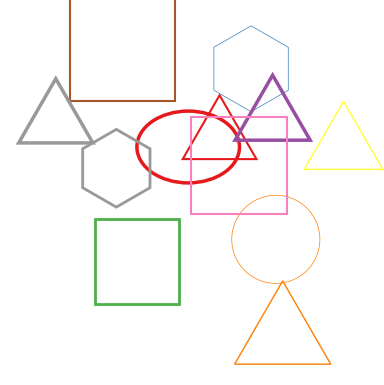[{"shape": "oval", "thickness": 2.5, "radius": 0.67, "center": [0.489, 0.618]}, {"shape": "triangle", "thickness": 1.5, "radius": 0.55, "center": [0.57, 0.642]}, {"shape": "hexagon", "thickness": 0.5, "radius": 0.56, "center": [0.652, 0.821]}, {"shape": "square", "thickness": 2, "radius": 0.55, "center": [0.356, 0.321]}, {"shape": "triangle", "thickness": 2.5, "radius": 0.56, "center": [0.708, 0.692]}, {"shape": "triangle", "thickness": 1, "radius": 0.72, "center": [0.734, 0.126]}, {"shape": "circle", "thickness": 0.5, "radius": 0.57, "center": [0.716, 0.378]}, {"shape": "triangle", "thickness": 1, "radius": 0.59, "center": [0.892, 0.619]}, {"shape": "square", "thickness": 1.5, "radius": 0.69, "center": [0.318, 0.875]}, {"shape": "square", "thickness": 1.5, "radius": 0.62, "center": [0.621, 0.57]}, {"shape": "hexagon", "thickness": 2, "radius": 0.5, "center": [0.302, 0.563]}, {"shape": "triangle", "thickness": 2.5, "radius": 0.56, "center": [0.145, 0.684]}]